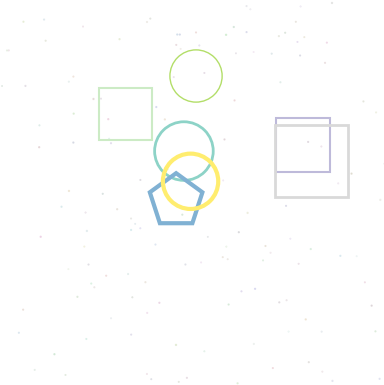[{"shape": "circle", "thickness": 2, "radius": 0.38, "center": [0.478, 0.608]}, {"shape": "square", "thickness": 1.5, "radius": 0.35, "center": [0.787, 0.624]}, {"shape": "pentagon", "thickness": 3, "radius": 0.36, "center": [0.457, 0.478]}, {"shape": "circle", "thickness": 1, "radius": 0.34, "center": [0.509, 0.803]}, {"shape": "square", "thickness": 2, "radius": 0.47, "center": [0.809, 0.581]}, {"shape": "square", "thickness": 1.5, "radius": 0.34, "center": [0.325, 0.704]}, {"shape": "circle", "thickness": 3, "radius": 0.36, "center": [0.495, 0.529]}]